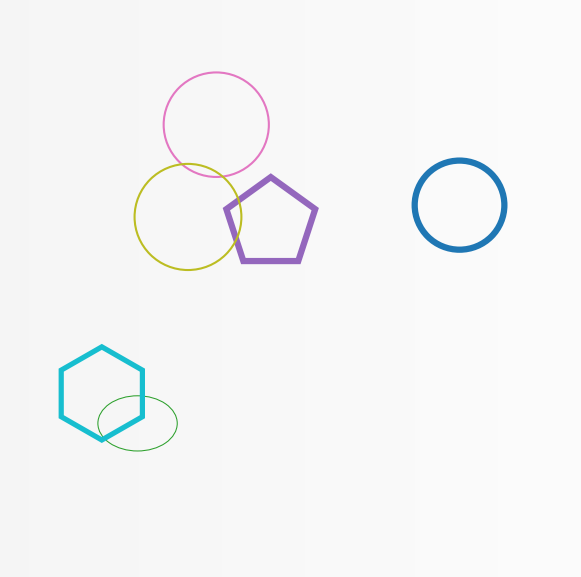[{"shape": "circle", "thickness": 3, "radius": 0.39, "center": [0.791, 0.644]}, {"shape": "oval", "thickness": 0.5, "radius": 0.34, "center": [0.237, 0.266]}, {"shape": "pentagon", "thickness": 3, "radius": 0.4, "center": [0.466, 0.612]}, {"shape": "circle", "thickness": 1, "radius": 0.45, "center": [0.372, 0.783]}, {"shape": "circle", "thickness": 1, "radius": 0.46, "center": [0.323, 0.623]}, {"shape": "hexagon", "thickness": 2.5, "radius": 0.4, "center": [0.175, 0.318]}]